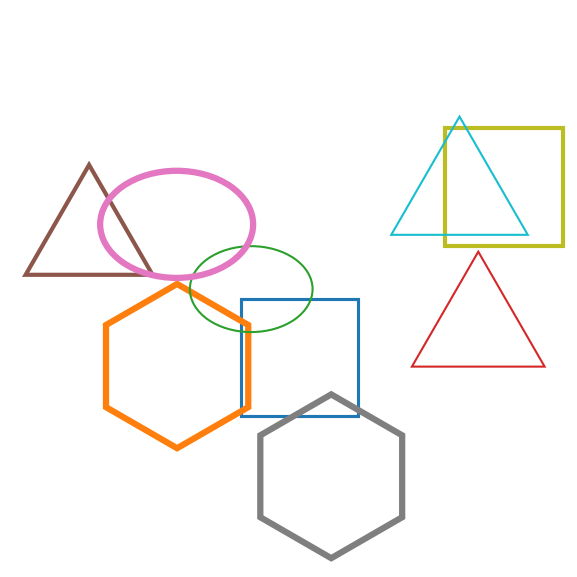[{"shape": "square", "thickness": 1.5, "radius": 0.51, "center": [0.519, 0.381]}, {"shape": "hexagon", "thickness": 3, "radius": 0.71, "center": [0.307, 0.365]}, {"shape": "oval", "thickness": 1, "radius": 0.53, "center": [0.435, 0.499]}, {"shape": "triangle", "thickness": 1, "radius": 0.66, "center": [0.828, 0.431]}, {"shape": "triangle", "thickness": 2, "radius": 0.63, "center": [0.154, 0.587]}, {"shape": "oval", "thickness": 3, "radius": 0.66, "center": [0.306, 0.611]}, {"shape": "hexagon", "thickness": 3, "radius": 0.71, "center": [0.574, 0.174]}, {"shape": "square", "thickness": 2, "radius": 0.51, "center": [0.873, 0.676]}, {"shape": "triangle", "thickness": 1, "radius": 0.68, "center": [0.796, 0.661]}]